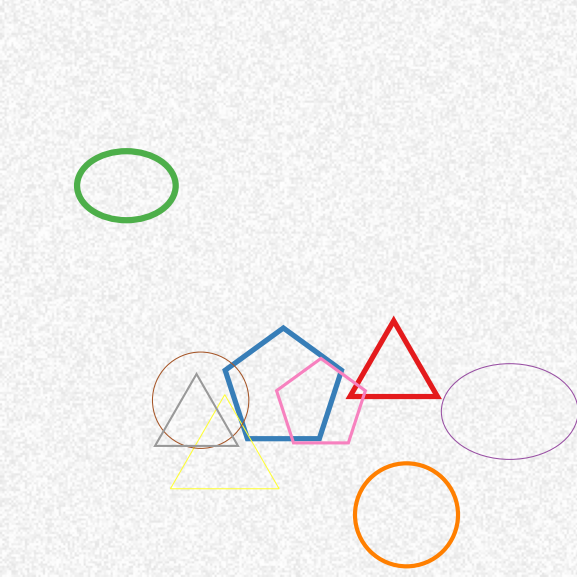[{"shape": "triangle", "thickness": 2.5, "radius": 0.44, "center": [0.682, 0.356]}, {"shape": "pentagon", "thickness": 2.5, "radius": 0.53, "center": [0.491, 0.325]}, {"shape": "oval", "thickness": 3, "radius": 0.43, "center": [0.219, 0.678]}, {"shape": "oval", "thickness": 0.5, "radius": 0.59, "center": [0.883, 0.287]}, {"shape": "circle", "thickness": 2, "radius": 0.45, "center": [0.704, 0.108]}, {"shape": "triangle", "thickness": 0.5, "radius": 0.54, "center": [0.389, 0.207]}, {"shape": "circle", "thickness": 0.5, "radius": 0.42, "center": [0.347, 0.306]}, {"shape": "pentagon", "thickness": 1.5, "radius": 0.4, "center": [0.556, 0.298]}, {"shape": "triangle", "thickness": 1, "radius": 0.41, "center": [0.34, 0.268]}]